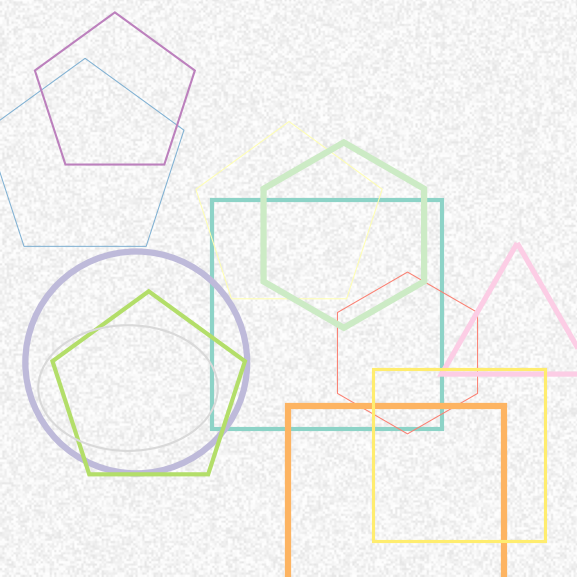[{"shape": "square", "thickness": 2, "radius": 0.99, "center": [0.566, 0.455]}, {"shape": "pentagon", "thickness": 0.5, "radius": 0.85, "center": [0.5, 0.619]}, {"shape": "circle", "thickness": 3, "radius": 0.96, "center": [0.236, 0.372]}, {"shape": "hexagon", "thickness": 0.5, "radius": 0.7, "center": [0.706, 0.388]}, {"shape": "pentagon", "thickness": 0.5, "radius": 0.9, "center": [0.147, 0.718]}, {"shape": "square", "thickness": 3, "radius": 0.93, "center": [0.686, 0.11]}, {"shape": "pentagon", "thickness": 2, "radius": 0.88, "center": [0.257, 0.32]}, {"shape": "triangle", "thickness": 2.5, "radius": 0.76, "center": [0.896, 0.427]}, {"shape": "oval", "thickness": 1, "radius": 0.78, "center": [0.222, 0.327]}, {"shape": "pentagon", "thickness": 1, "radius": 0.73, "center": [0.199, 0.832]}, {"shape": "hexagon", "thickness": 3, "radius": 0.8, "center": [0.595, 0.592]}, {"shape": "square", "thickness": 1.5, "radius": 0.74, "center": [0.795, 0.211]}]